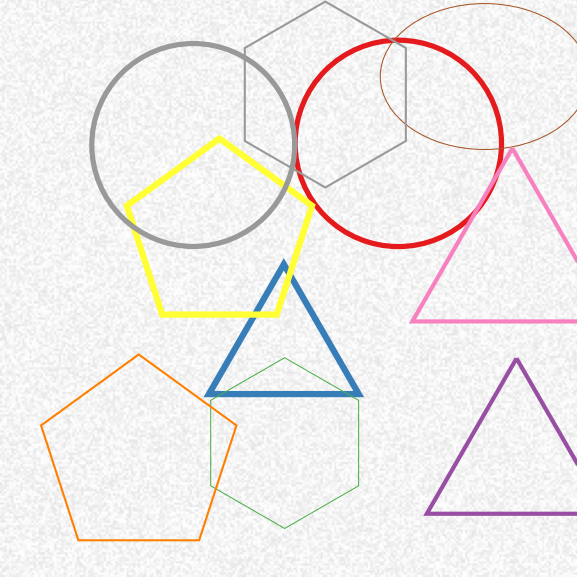[{"shape": "circle", "thickness": 2.5, "radius": 0.89, "center": [0.69, 0.751]}, {"shape": "triangle", "thickness": 3, "radius": 0.75, "center": [0.491, 0.392]}, {"shape": "hexagon", "thickness": 0.5, "radius": 0.74, "center": [0.493, 0.232]}, {"shape": "triangle", "thickness": 2, "radius": 0.9, "center": [0.894, 0.199]}, {"shape": "pentagon", "thickness": 1, "radius": 0.89, "center": [0.24, 0.207]}, {"shape": "pentagon", "thickness": 3, "radius": 0.84, "center": [0.38, 0.591]}, {"shape": "oval", "thickness": 0.5, "radius": 0.9, "center": [0.839, 0.867]}, {"shape": "triangle", "thickness": 2, "radius": 1.0, "center": [0.887, 0.542]}, {"shape": "circle", "thickness": 2.5, "radius": 0.88, "center": [0.335, 0.748]}, {"shape": "hexagon", "thickness": 1, "radius": 0.81, "center": [0.563, 0.835]}]